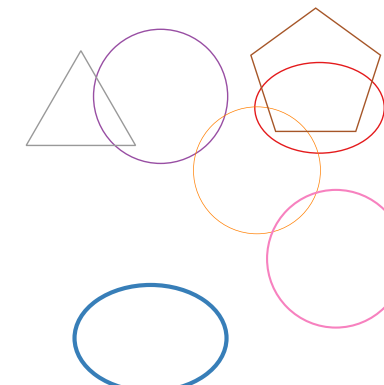[{"shape": "oval", "thickness": 1, "radius": 0.84, "center": [0.83, 0.72]}, {"shape": "oval", "thickness": 3, "radius": 0.99, "center": [0.391, 0.122]}, {"shape": "circle", "thickness": 1, "radius": 0.87, "center": [0.417, 0.75]}, {"shape": "circle", "thickness": 0.5, "radius": 0.82, "center": [0.667, 0.558]}, {"shape": "pentagon", "thickness": 1, "radius": 0.89, "center": [0.82, 0.802]}, {"shape": "circle", "thickness": 1.5, "radius": 0.89, "center": [0.873, 0.328]}, {"shape": "triangle", "thickness": 1, "radius": 0.82, "center": [0.21, 0.704]}]